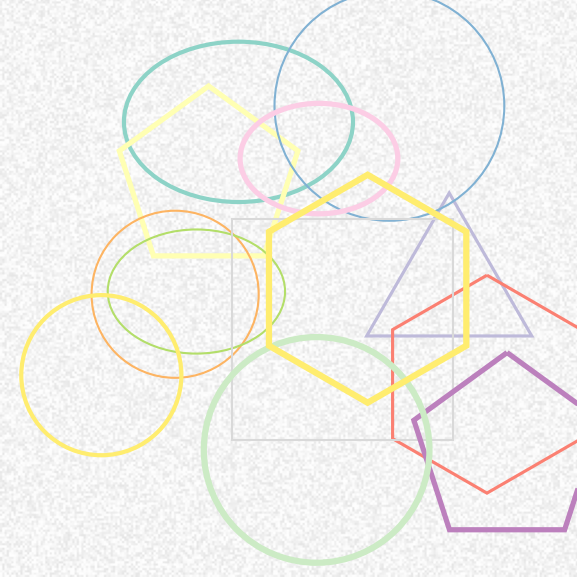[{"shape": "oval", "thickness": 2, "radius": 0.99, "center": [0.413, 0.788]}, {"shape": "pentagon", "thickness": 2.5, "radius": 0.81, "center": [0.361, 0.688]}, {"shape": "triangle", "thickness": 1.5, "radius": 0.83, "center": [0.778, 0.5]}, {"shape": "hexagon", "thickness": 1.5, "radius": 0.94, "center": [0.843, 0.334]}, {"shape": "circle", "thickness": 1, "radius": 0.99, "center": [0.674, 0.816]}, {"shape": "circle", "thickness": 1, "radius": 0.72, "center": [0.303, 0.49]}, {"shape": "oval", "thickness": 1, "radius": 0.77, "center": [0.34, 0.494]}, {"shape": "oval", "thickness": 2.5, "radius": 0.68, "center": [0.552, 0.725]}, {"shape": "square", "thickness": 1, "radius": 0.96, "center": [0.594, 0.428]}, {"shape": "pentagon", "thickness": 2.5, "radius": 0.85, "center": [0.878, 0.219]}, {"shape": "circle", "thickness": 3, "radius": 0.98, "center": [0.548, 0.22]}, {"shape": "hexagon", "thickness": 3, "radius": 0.99, "center": [0.637, 0.499]}, {"shape": "circle", "thickness": 2, "radius": 0.69, "center": [0.175, 0.349]}]